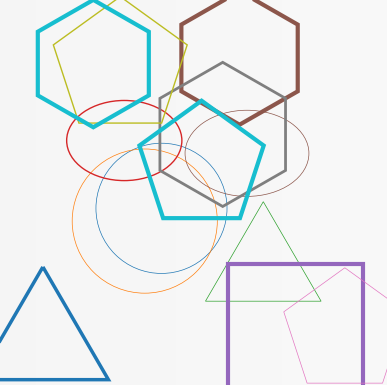[{"shape": "triangle", "thickness": 2.5, "radius": 0.98, "center": [0.111, 0.111]}, {"shape": "circle", "thickness": 0.5, "radius": 0.85, "center": [0.417, 0.459]}, {"shape": "circle", "thickness": 0.5, "radius": 0.94, "center": [0.374, 0.426]}, {"shape": "triangle", "thickness": 0.5, "radius": 0.86, "center": [0.679, 0.304]}, {"shape": "oval", "thickness": 1, "radius": 0.74, "center": [0.321, 0.635]}, {"shape": "square", "thickness": 3, "radius": 0.87, "center": [0.762, 0.139]}, {"shape": "hexagon", "thickness": 3, "radius": 0.87, "center": [0.618, 0.849]}, {"shape": "oval", "thickness": 0.5, "radius": 0.8, "center": [0.637, 0.602]}, {"shape": "pentagon", "thickness": 0.5, "radius": 0.83, "center": [0.89, 0.139]}, {"shape": "hexagon", "thickness": 2, "radius": 0.94, "center": [0.575, 0.651]}, {"shape": "pentagon", "thickness": 1, "radius": 0.91, "center": [0.31, 0.827]}, {"shape": "pentagon", "thickness": 3, "radius": 0.84, "center": [0.52, 0.57]}, {"shape": "hexagon", "thickness": 3, "radius": 0.83, "center": [0.241, 0.835]}]